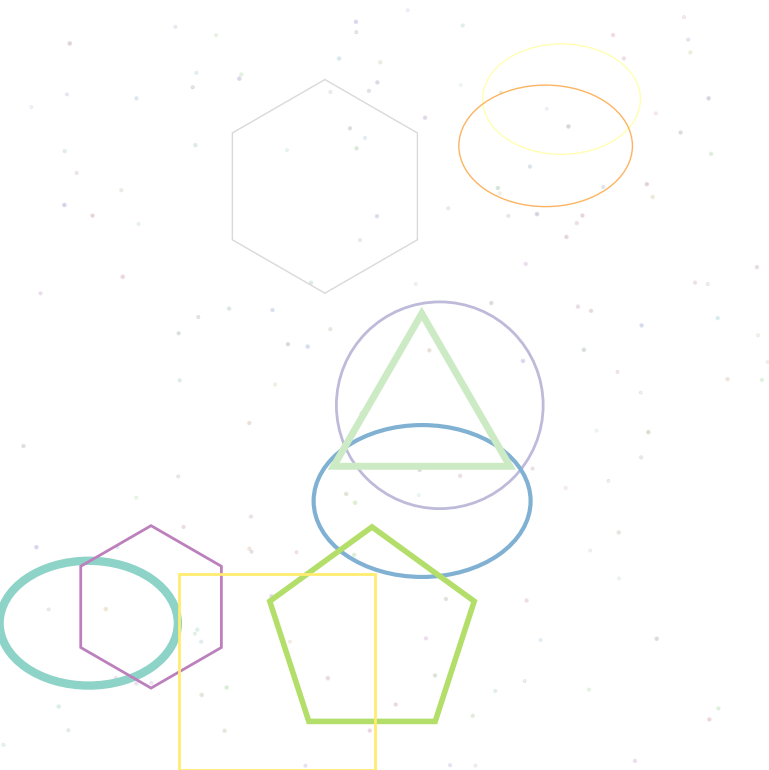[{"shape": "oval", "thickness": 3, "radius": 0.58, "center": [0.115, 0.191]}, {"shape": "oval", "thickness": 0.5, "radius": 0.51, "center": [0.729, 0.871]}, {"shape": "circle", "thickness": 1, "radius": 0.67, "center": [0.571, 0.474]}, {"shape": "oval", "thickness": 1.5, "radius": 0.7, "center": [0.548, 0.349]}, {"shape": "oval", "thickness": 0.5, "radius": 0.56, "center": [0.709, 0.811]}, {"shape": "pentagon", "thickness": 2, "radius": 0.7, "center": [0.483, 0.176]}, {"shape": "hexagon", "thickness": 0.5, "radius": 0.69, "center": [0.422, 0.758]}, {"shape": "hexagon", "thickness": 1, "radius": 0.53, "center": [0.196, 0.212]}, {"shape": "triangle", "thickness": 2.5, "radius": 0.66, "center": [0.548, 0.461]}, {"shape": "square", "thickness": 1, "radius": 0.64, "center": [0.36, 0.127]}]